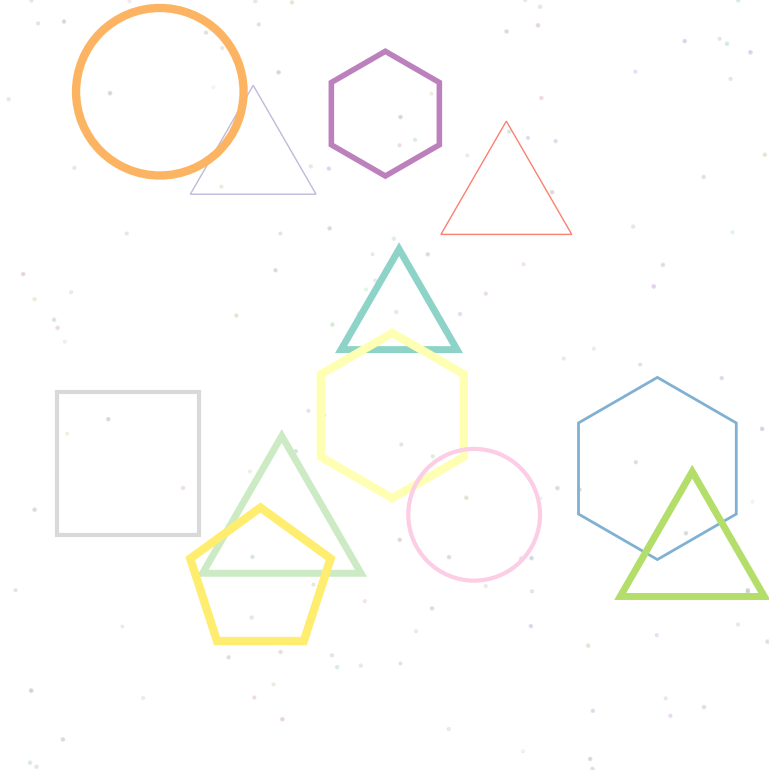[{"shape": "triangle", "thickness": 2.5, "radius": 0.43, "center": [0.518, 0.589]}, {"shape": "hexagon", "thickness": 3, "radius": 0.54, "center": [0.51, 0.46]}, {"shape": "triangle", "thickness": 0.5, "radius": 0.47, "center": [0.329, 0.795]}, {"shape": "triangle", "thickness": 0.5, "radius": 0.49, "center": [0.658, 0.745]}, {"shape": "hexagon", "thickness": 1, "radius": 0.59, "center": [0.854, 0.392]}, {"shape": "circle", "thickness": 3, "radius": 0.54, "center": [0.208, 0.881]}, {"shape": "triangle", "thickness": 2.5, "radius": 0.54, "center": [0.899, 0.279]}, {"shape": "circle", "thickness": 1.5, "radius": 0.43, "center": [0.616, 0.331]}, {"shape": "square", "thickness": 1.5, "radius": 0.46, "center": [0.166, 0.398]}, {"shape": "hexagon", "thickness": 2, "radius": 0.4, "center": [0.5, 0.852]}, {"shape": "triangle", "thickness": 2.5, "radius": 0.59, "center": [0.366, 0.315]}, {"shape": "pentagon", "thickness": 3, "radius": 0.48, "center": [0.338, 0.245]}]